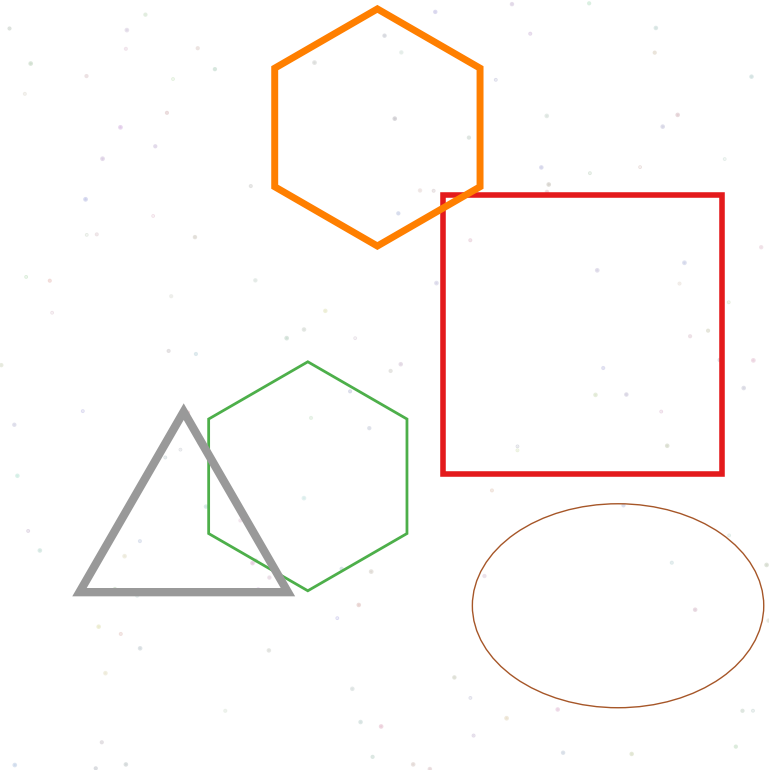[{"shape": "square", "thickness": 2, "radius": 0.9, "center": [0.756, 0.565]}, {"shape": "hexagon", "thickness": 1, "radius": 0.74, "center": [0.4, 0.381]}, {"shape": "hexagon", "thickness": 2.5, "radius": 0.77, "center": [0.49, 0.834]}, {"shape": "oval", "thickness": 0.5, "radius": 0.95, "center": [0.803, 0.213]}, {"shape": "triangle", "thickness": 3, "radius": 0.78, "center": [0.239, 0.309]}]